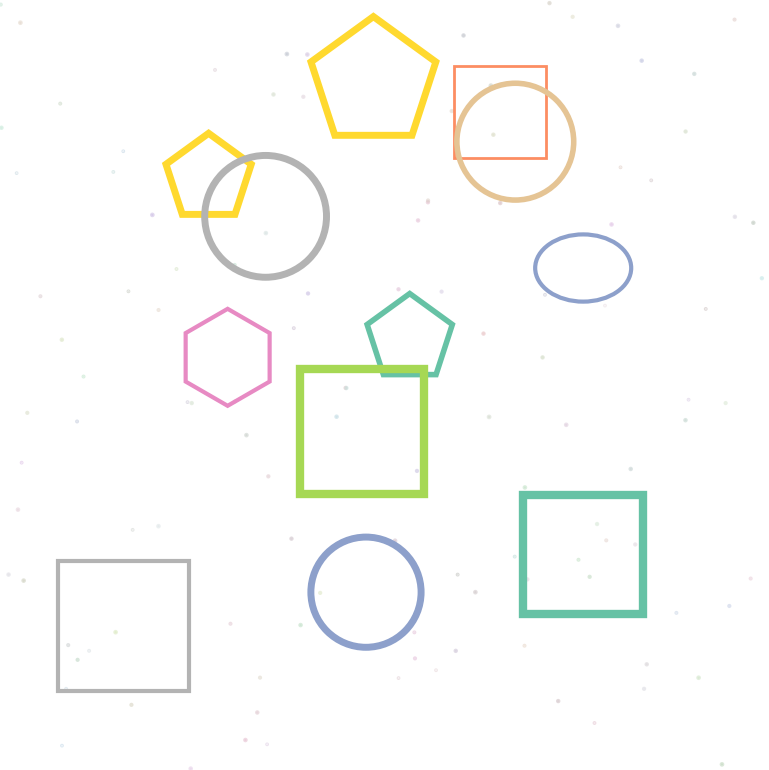[{"shape": "pentagon", "thickness": 2, "radius": 0.29, "center": [0.532, 0.561]}, {"shape": "square", "thickness": 3, "radius": 0.39, "center": [0.757, 0.28]}, {"shape": "square", "thickness": 1, "radius": 0.3, "center": [0.649, 0.855]}, {"shape": "circle", "thickness": 2.5, "radius": 0.36, "center": [0.475, 0.231]}, {"shape": "oval", "thickness": 1.5, "radius": 0.31, "center": [0.757, 0.652]}, {"shape": "hexagon", "thickness": 1.5, "radius": 0.31, "center": [0.296, 0.536]}, {"shape": "square", "thickness": 3, "radius": 0.4, "center": [0.47, 0.44]}, {"shape": "pentagon", "thickness": 2.5, "radius": 0.29, "center": [0.271, 0.769]}, {"shape": "pentagon", "thickness": 2.5, "radius": 0.43, "center": [0.485, 0.893]}, {"shape": "circle", "thickness": 2, "radius": 0.38, "center": [0.669, 0.816]}, {"shape": "circle", "thickness": 2.5, "radius": 0.4, "center": [0.345, 0.719]}, {"shape": "square", "thickness": 1.5, "radius": 0.42, "center": [0.161, 0.187]}]